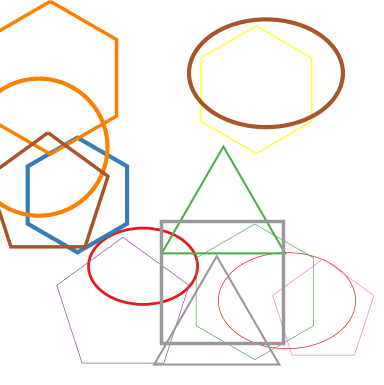[{"shape": "oval", "thickness": 2, "radius": 0.71, "center": [0.372, 0.308]}, {"shape": "oval", "thickness": 0.5, "radius": 0.89, "center": [0.746, 0.219]}, {"shape": "hexagon", "thickness": 3, "radius": 0.75, "center": [0.201, 0.493]}, {"shape": "hexagon", "thickness": 0.5, "radius": 0.88, "center": [0.662, 0.242]}, {"shape": "triangle", "thickness": 1.5, "radius": 0.93, "center": [0.58, 0.434]}, {"shape": "pentagon", "thickness": 0.5, "radius": 0.9, "center": [0.319, 0.203]}, {"shape": "hexagon", "thickness": 2.5, "radius": 0.99, "center": [0.131, 0.798]}, {"shape": "circle", "thickness": 3, "radius": 0.89, "center": [0.101, 0.618]}, {"shape": "hexagon", "thickness": 1, "radius": 0.83, "center": [0.666, 0.767]}, {"shape": "oval", "thickness": 3, "radius": 1.0, "center": [0.691, 0.81]}, {"shape": "pentagon", "thickness": 2.5, "radius": 0.82, "center": [0.125, 0.491]}, {"shape": "pentagon", "thickness": 0.5, "radius": 0.69, "center": [0.84, 0.189]}, {"shape": "square", "thickness": 2.5, "radius": 0.8, "center": [0.576, 0.268]}, {"shape": "triangle", "thickness": 1.5, "radius": 0.94, "center": [0.563, 0.147]}]